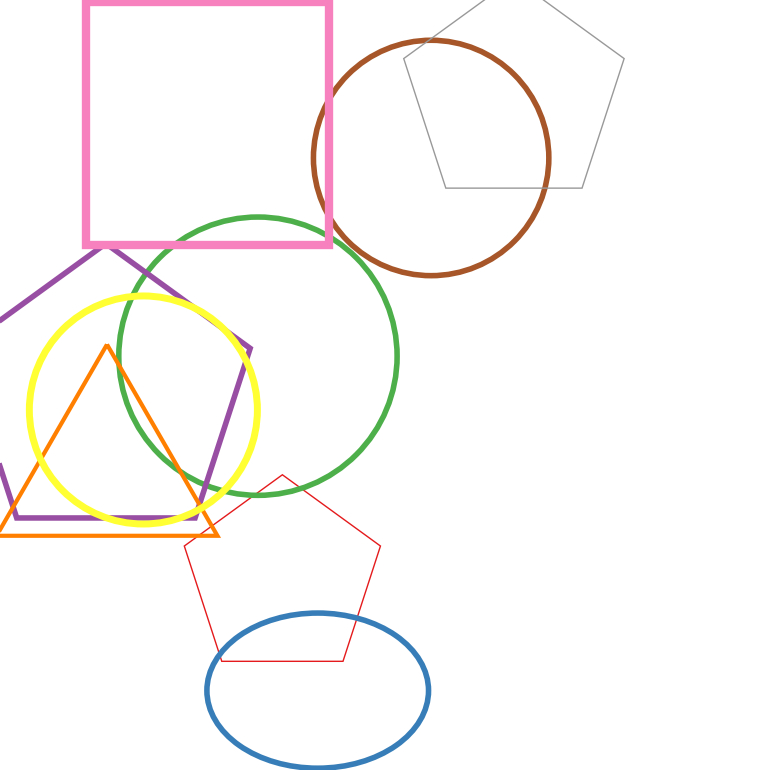[{"shape": "pentagon", "thickness": 0.5, "radius": 0.67, "center": [0.367, 0.249]}, {"shape": "oval", "thickness": 2, "radius": 0.72, "center": [0.413, 0.103]}, {"shape": "circle", "thickness": 2, "radius": 0.9, "center": [0.335, 0.537]}, {"shape": "pentagon", "thickness": 2, "radius": 0.99, "center": [0.138, 0.487]}, {"shape": "triangle", "thickness": 1.5, "radius": 0.83, "center": [0.139, 0.387]}, {"shape": "circle", "thickness": 2.5, "radius": 0.74, "center": [0.186, 0.468]}, {"shape": "circle", "thickness": 2, "radius": 0.76, "center": [0.56, 0.795]}, {"shape": "square", "thickness": 3, "radius": 0.79, "center": [0.27, 0.84]}, {"shape": "pentagon", "thickness": 0.5, "radius": 0.75, "center": [0.667, 0.877]}]